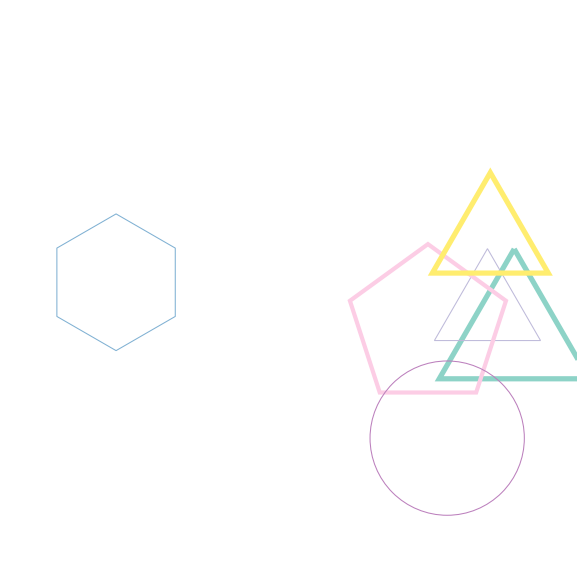[{"shape": "triangle", "thickness": 2.5, "radius": 0.75, "center": [0.89, 0.418]}, {"shape": "triangle", "thickness": 0.5, "radius": 0.53, "center": [0.844, 0.462]}, {"shape": "hexagon", "thickness": 0.5, "radius": 0.59, "center": [0.201, 0.51]}, {"shape": "pentagon", "thickness": 2, "radius": 0.71, "center": [0.741, 0.434]}, {"shape": "circle", "thickness": 0.5, "radius": 0.67, "center": [0.774, 0.24]}, {"shape": "triangle", "thickness": 2.5, "radius": 0.58, "center": [0.849, 0.584]}]